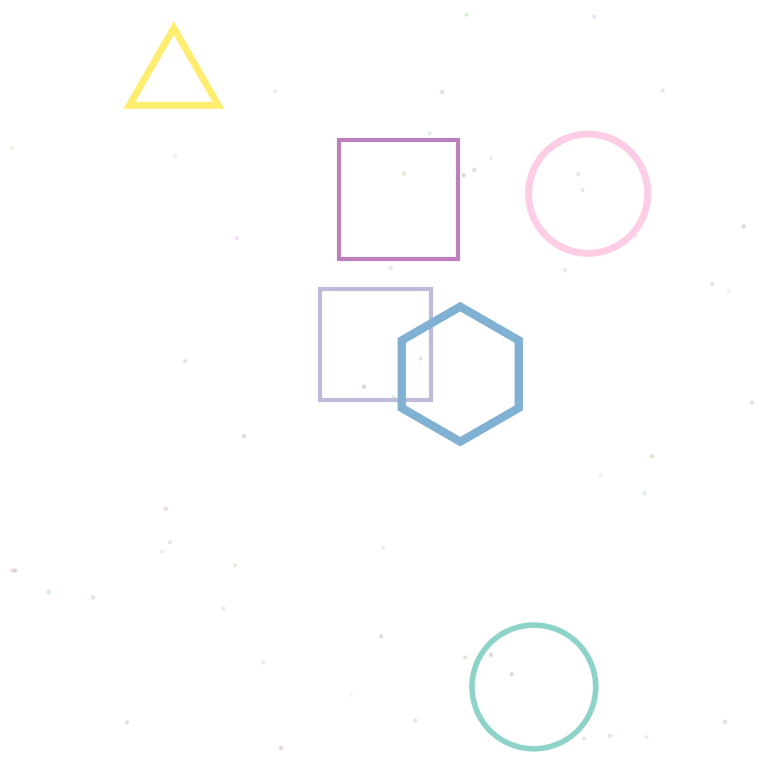[{"shape": "circle", "thickness": 2, "radius": 0.4, "center": [0.693, 0.108]}, {"shape": "square", "thickness": 1.5, "radius": 0.36, "center": [0.488, 0.552]}, {"shape": "hexagon", "thickness": 3, "radius": 0.44, "center": [0.598, 0.514]}, {"shape": "circle", "thickness": 2.5, "radius": 0.39, "center": [0.764, 0.748]}, {"shape": "square", "thickness": 1.5, "radius": 0.39, "center": [0.518, 0.74]}, {"shape": "triangle", "thickness": 2.5, "radius": 0.33, "center": [0.226, 0.897]}]